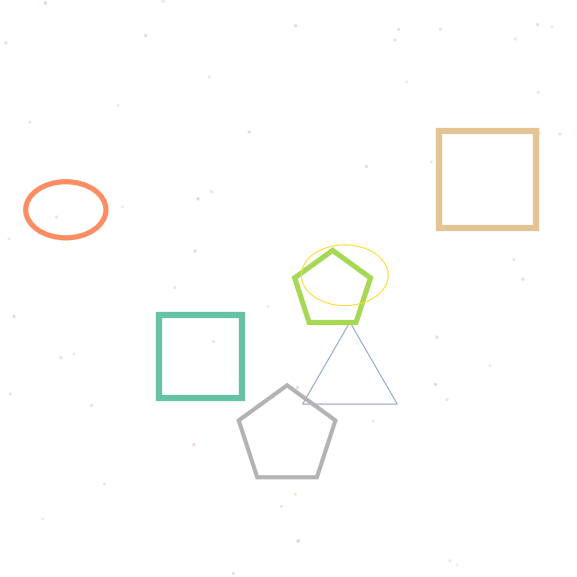[{"shape": "square", "thickness": 3, "radius": 0.36, "center": [0.348, 0.382]}, {"shape": "oval", "thickness": 2.5, "radius": 0.35, "center": [0.114, 0.636]}, {"shape": "triangle", "thickness": 0.5, "radius": 0.47, "center": [0.606, 0.347]}, {"shape": "pentagon", "thickness": 2.5, "radius": 0.35, "center": [0.576, 0.497]}, {"shape": "oval", "thickness": 0.5, "radius": 0.38, "center": [0.597, 0.522]}, {"shape": "square", "thickness": 3, "radius": 0.42, "center": [0.844, 0.688]}, {"shape": "pentagon", "thickness": 2, "radius": 0.44, "center": [0.497, 0.244]}]